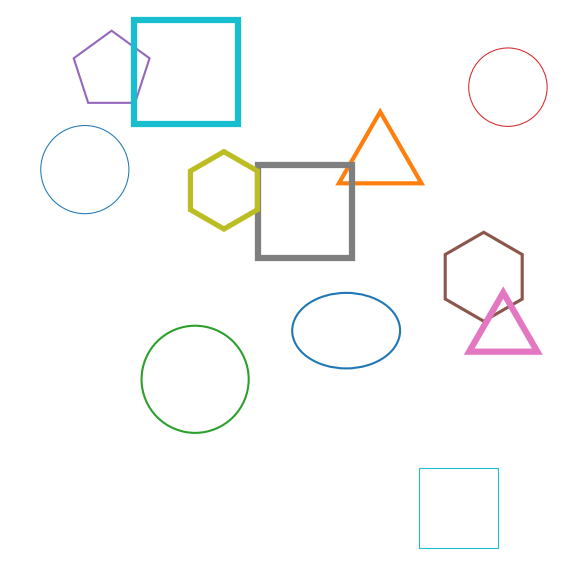[{"shape": "oval", "thickness": 1, "radius": 0.47, "center": [0.599, 0.427]}, {"shape": "circle", "thickness": 0.5, "radius": 0.38, "center": [0.147, 0.705]}, {"shape": "triangle", "thickness": 2, "radius": 0.41, "center": [0.658, 0.723]}, {"shape": "circle", "thickness": 1, "radius": 0.46, "center": [0.338, 0.342]}, {"shape": "circle", "thickness": 0.5, "radius": 0.34, "center": [0.88, 0.848]}, {"shape": "pentagon", "thickness": 1, "radius": 0.35, "center": [0.193, 0.877]}, {"shape": "hexagon", "thickness": 1.5, "radius": 0.38, "center": [0.838, 0.52]}, {"shape": "triangle", "thickness": 3, "radius": 0.34, "center": [0.871, 0.424]}, {"shape": "square", "thickness": 3, "radius": 0.4, "center": [0.528, 0.633]}, {"shape": "hexagon", "thickness": 2.5, "radius": 0.33, "center": [0.388, 0.67]}, {"shape": "square", "thickness": 0.5, "radius": 0.34, "center": [0.794, 0.119]}, {"shape": "square", "thickness": 3, "radius": 0.45, "center": [0.322, 0.874]}]